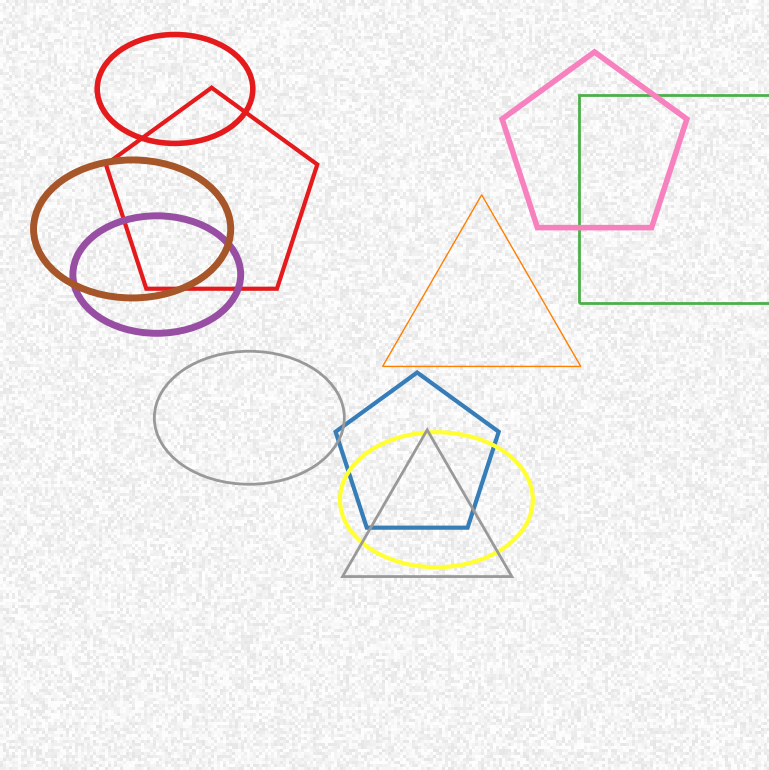[{"shape": "pentagon", "thickness": 1.5, "radius": 0.72, "center": [0.275, 0.742]}, {"shape": "oval", "thickness": 2, "radius": 0.51, "center": [0.227, 0.884]}, {"shape": "pentagon", "thickness": 1.5, "radius": 0.56, "center": [0.542, 0.405]}, {"shape": "square", "thickness": 1, "radius": 0.67, "center": [0.887, 0.742]}, {"shape": "oval", "thickness": 2.5, "radius": 0.54, "center": [0.204, 0.643]}, {"shape": "triangle", "thickness": 0.5, "radius": 0.74, "center": [0.626, 0.598]}, {"shape": "oval", "thickness": 1.5, "radius": 0.63, "center": [0.567, 0.351]}, {"shape": "oval", "thickness": 2.5, "radius": 0.64, "center": [0.172, 0.703]}, {"shape": "pentagon", "thickness": 2, "radius": 0.63, "center": [0.772, 0.806]}, {"shape": "oval", "thickness": 1, "radius": 0.62, "center": [0.324, 0.457]}, {"shape": "triangle", "thickness": 1, "radius": 0.63, "center": [0.555, 0.315]}]